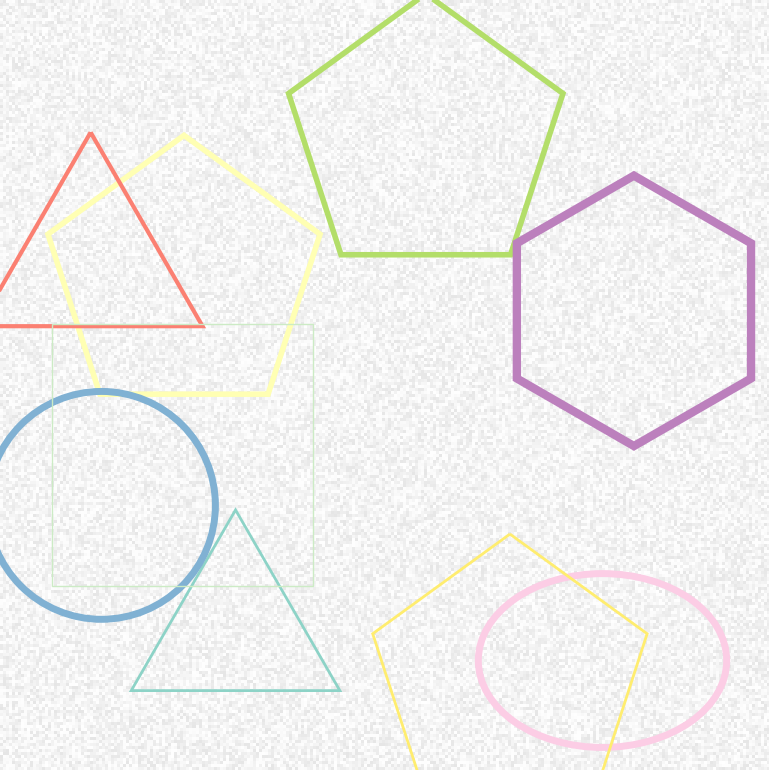[{"shape": "triangle", "thickness": 1, "radius": 0.78, "center": [0.306, 0.181]}, {"shape": "pentagon", "thickness": 2, "radius": 0.93, "center": [0.239, 0.638]}, {"shape": "triangle", "thickness": 1.5, "radius": 0.84, "center": [0.118, 0.66]}, {"shape": "circle", "thickness": 2.5, "radius": 0.74, "center": [0.132, 0.344]}, {"shape": "pentagon", "thickness": 2, "radius": 0.94, "center": [0.553, 0.821]}, {"shape": "oval", "thickness": 2.5, "radius": 0.81, "center": [0.782, 0.142]}, {"shape": "hexagon", "thickness": 3, "radius": 0.88, "center": [0.823, 0.596]}, {"shape": "square", "thickness": 0.5, "radius": 0.85, "center": [0.237, 0.409]}, {"shape": "pentagon", "thickness": 1, "radius": 0.94, "center": [0.662, 0.119]}]